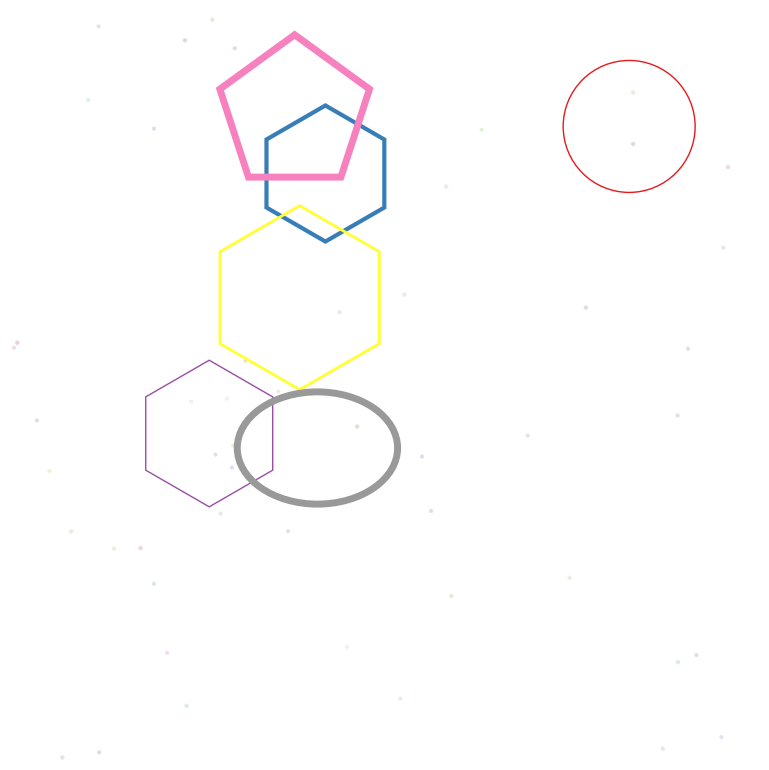[{"shape": "circle", "thickness": 0.5, "radius": 0.43, "center": [0.817, 0.836]}, {"shape": "hexagon", "thickness": 1.5, "radius": 0.44, "center": [0.423, 0.775]}, {"shape": "hexagon", "thickness": 0.5, "radius": 0.48, "center": [0.272, 0.437]}, {"shape": "hexagon", "thickness": 1, "radius": 0.6, "center": [0.389, 0.613]}, {"shape": "pentagon", "thickness": 2.5, "radius": 0.51, "center": [0.383, 0.853]}, {"shape": "oval", "thickness": 2.5, "radius": 0.52, "center": [0.412, 0.418]}]